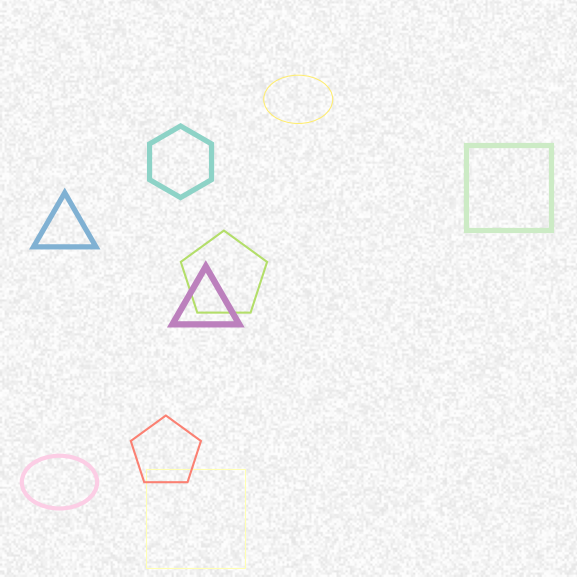[{"shape": "hexagon", "thickness": 2.5, "radius": 0.31, "center": [0.313, 0.719]}, {"shape": "square", "thickness": 0.5, "radius": 0.43, "center": [0.338, 0.101]}, {"shape": "pentagon", "thickness": 1, "radius": 0.32, "center": [0.287, 0.216]}, {"shape": "triangle", "thickness": 2.5, "radius": 0.31, "center": [0.112, 0.603]}, {"shape": "pentagon", "thickness": 1, "radius": 0.39, "center": [0.388, 0.521]}, {"shape": "oval", "thickness": 2, "radius": 0.33, "center": [0.103, 0.164]}, {"shape": "triangle", "thickness": 3, "radius": 0.33, "center": [0.356, 0.471]}, {"shape": "square", "thickness": 2.5, "radius": 0.37, "center": [0.88, 0.675]}, {"shape": "oval", "thickness": 0.5, "radius": 0.3, "center": [0.516, 0.827]}]